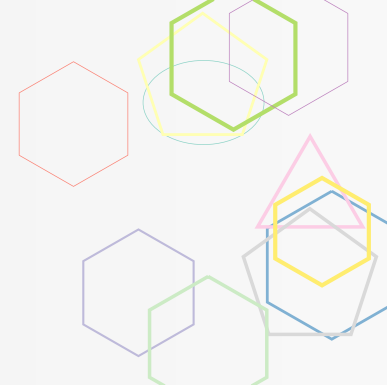[{"shape": "oval", "thickness": 0.5, "radius": 0.78, "center": [0.525, 0.734]}, {"shape": "pentagon", "thickness": 2, "radius": 0.87, "center": [0.523, 0.791]}, {"shape": "hexagon", "thickness": 1.5, "radius": 0.82, "center": [0.357, 0.24]}, {"shape": "hexagon", "thickness": 0.5, "radius": 0.81, "center": [0.19, 0.678]}, {"shape": "hexagon", "thickness": 2, "radius": 0.96, "center": [0.856, 0.311]}, {"shape": "hexagon", "thickness": 3, "radius": 0.92, "center": [0.603, 0.848]}, {"shape": "triangle", "thickness": 2.5, "radius": 0.78, "center": [0.8, 0.489]}, {"shape": "pentagon", "thickness": 2.5, "radius": 0.9, "center": [0.8, 0.277]}, {"shape": "hexagon", "thickness": 0.5, "radius": 0.88, "center": [0.745, 0.877]}, {"shape": "hexagon", "thickness": 2.5, "radius": 0.87, "center": [0.537, 0.107]}, {"shape": "hexagon", "thickness": 3, "radius": 0.7, "center": [0.831, 0.398]}]